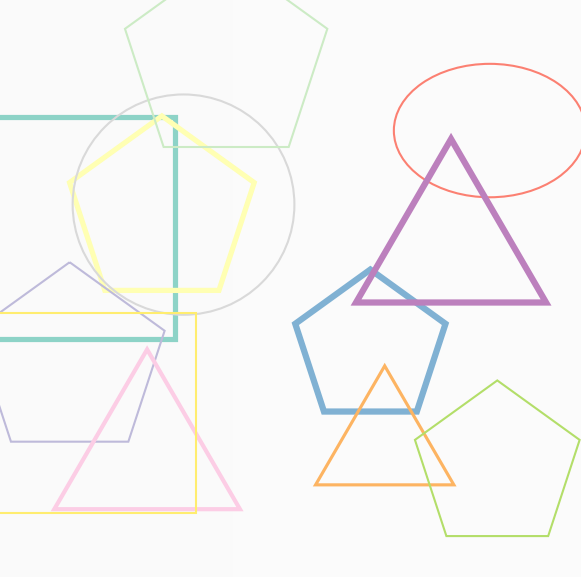[{"shape": "square", "thickness": 2.5, "radius": 0.96, "center": [0.108, 0.604]}, {"shape": "pentagon", "thickness": 2.5, "radius": 0.84, "center": [0.278, 0.631]}, {"shape": "pentagon", "thickness": 1, "radius": 0.86, "center": [0.12, 0.373]}, {"shape": "oval", "thickness": 1, "radius": 0.83, "center": [0.843, 0.773]}, {"shape": "pentagon", "thickness": 3, "radius": 0.68, "center": [0.637, 0.396]}, {"shape": "triangle", "thickness": 1.5, "radius": 0.69, "center": [0.662, 0.228]}, {"shape": "pentagon", "thickness": 1, "radius": 0.74, "center": [0.856, 0.191]}, {"shape": "triangle", "thickness": 2, "radius": 0.92, "center": [0.253, 0.21]}, {"shape": "circle", "thickness": 1, "radius": 0.95, "center": [0.316, 0.645]}, {"shape": "triangle", "thickness": 3, "radius": 0.94, "center": [0.776, 0.57]}, {"shape": "pentagon", "thickness": 1, "radius": 0.92, "center": [0.389, 0.893]}, {"shape": "square", "thickness": 1, "radius": 0.87, "center": [0.164, 0.284]}]